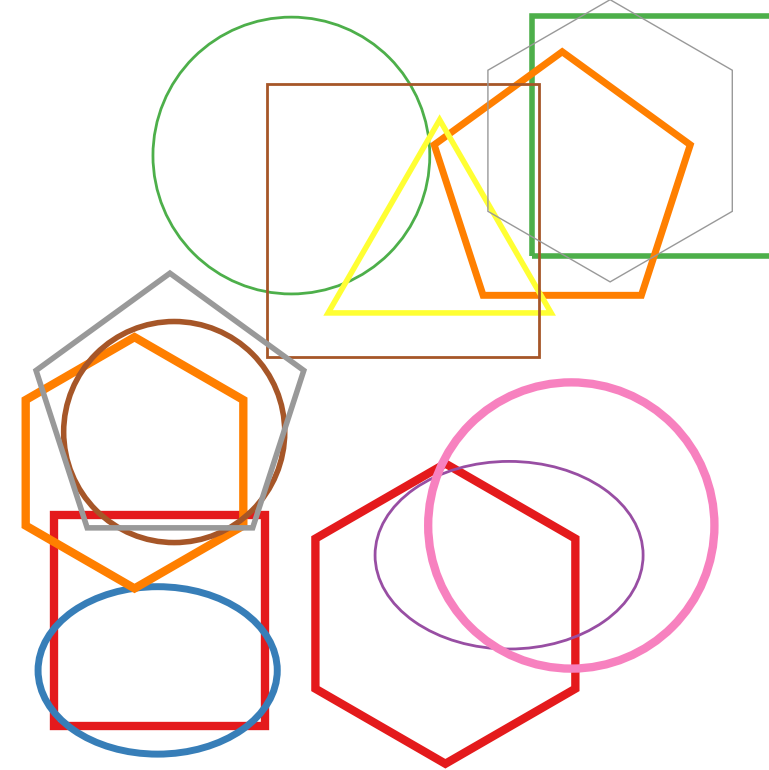[{"shape": "hexagon", "thickness": 3, "radius": 0.97, "center": [0.578, 0.203]}, {"shape": "square", "thickness": 3, "radius": 0.68, "center": [0.207, 0.194]}, {"shape": "oval", "thickness": 2.5, "radius": 0.78, "center": [0.205, 0.129]}, {"shape": "square", "thickness": 2, "radius": 0.78, "center": [0.847, 0.824]}, {"shape": "circle", "thickness": 1, "radius": 0.9, "center": [0.378, 0.798]}, {"shape": "oval", "thickness": 1, "radius": 0.87, "center": [0.661, 0.279]}, {"shape": "hexagon", "thickness": 3, "radius": 0.82, "center": [0.175, 0.399]}, {"shape": "pentagon", "thickness": 2.5, "radius": 0.87, "center": [0.73, 0.758]}, {"shape": "triangle", "thickness": 2, "radius": 0.84, "center": [0.571, 0.677]}, {"shape": "square", "thickness": 1, "radius": 0.88, "center": [0.523, 0.713]}, {"shape": "circle", "thickness": 2, "radius": 0.72, "center": [0.226, 0.439]}, {"shape": "circle", "thickness": 3, "radius": 0.93, "center": [0.742, 0.318]}, {"shape": "hexagon", "thickness": 0.5, "radius": 0.92, "center": [0.792, 0.817]}, {"shape": "pentagon", "thickness": 2, "radius": 0.91, "center": [0.221, 0.462]}]